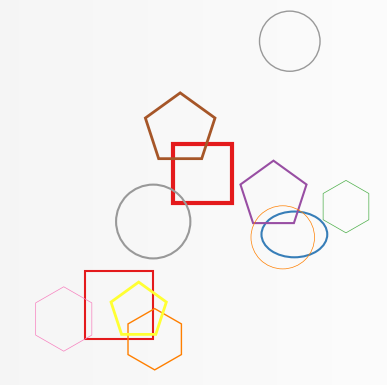[{"shape": "square", "thickness": 3, "radius": 0.38, "center": [0.522, 0.55]}, {"shape": "square", "thickness": 1.5, "radius": 0.44, "center": [0.307, 0.207]}, {"shape": "oval", "thickness": 1.5, "radius": 0.42, "center": [0.76, 0.391]}, {"shape": "hexagon", "thickness": 0.5, "radius": 0.34, "center": [0.893, 0.463]}, {"shape": "pentagon", "thickness": 1.5, "radius": 0.45, "center": [0.706, 0.493]}, {"shape": "circle", "thickness": 0.5, "radius": 0.41, "center": [0.73, 0.384]}, {"shape": "hexagon", "thickness": 1, "radius": 0.4, "center": [0.399, 0.119]}, {"shape": "pentagon", "thickness": 2, "radius": 0.38, "center": [0.358, 0.192]}, {"shape": "pentagon", "thickness": 2, "radius": 0.47, "center": [0.465, 0.664]}, {"shape": "hexagon", "thickness": 0.5, "radius": 0.42, "center": [0.164, 0.171]}, {"shape": "circle", "thickness": 1, "radius": 0.39, "center": [0.748, 0.893]}, {"shape": "circle", "thickness": 1.5, "radius": 0.48, "center": [0.395, 0.425]}]